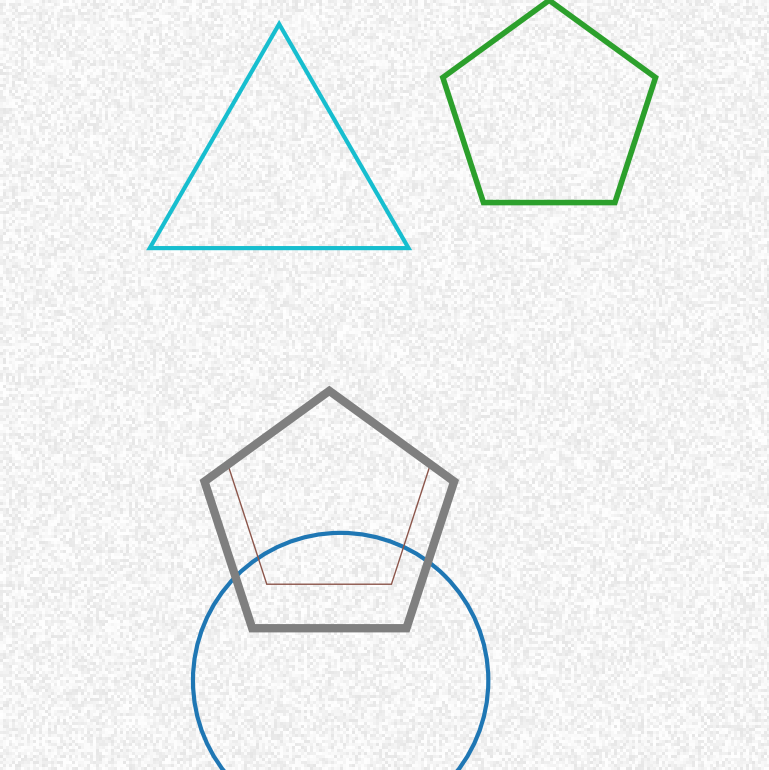[{"shape": "circle", "thickness": 1.5, "radius": 0.96, "center": [0.442, 0.116]}, {"shape": "pentagon", "thickness": 2, "radius": 0.73, "center": [0.713, 0.854]}, {"shape": "pentagon", "thickness": 0.5, "radius": 0.69, "center": [0.427, 0.353]}, {"shape": "pentagon", "thickness": 3, "radius": 0.85, "center": [0.428, 0.322]}, {"shape": "triangle", "thickness": 1.5, "radius": 0.97, "center": [0.363, 0.775]}]